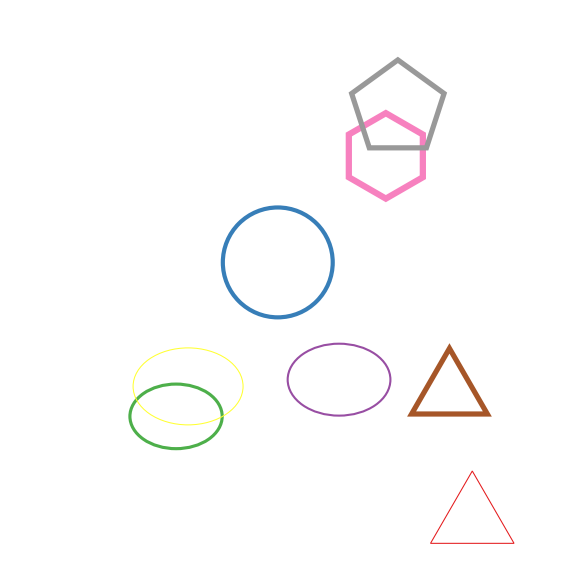[{"shape": "triangle", "thickness": 0.5, "radius": 0.42, "center": [0.818, 0.1]}, {"shape": "circle", "thickness": 2, "radius": 0.48, "center": [0.481, 0.545]}, {"shape": "oval", "thickness": 1.5, "radius": 0.4, "center": [0.305, 0.278]}, {"shape": "oval", "thickness": 1, "radius": 0.44, "center": [0.587, 0.342]}, {"shape": "oval", "thickness": 0.5, "radius": 0.48, "center": [0.326, 0.33]}, {"shape": "triangle", "thickness": 2.5, "radius": 0.38, "center": [0.778, 0.32]}, {"shape": "hexagon", "thickness": 3, "radius": 0.37, "center": [0.668, 0.729]}, {"shape": "pentagon", "thickness": 2.5, "radius": 0.42, "center": [0.689, 0.811]}]